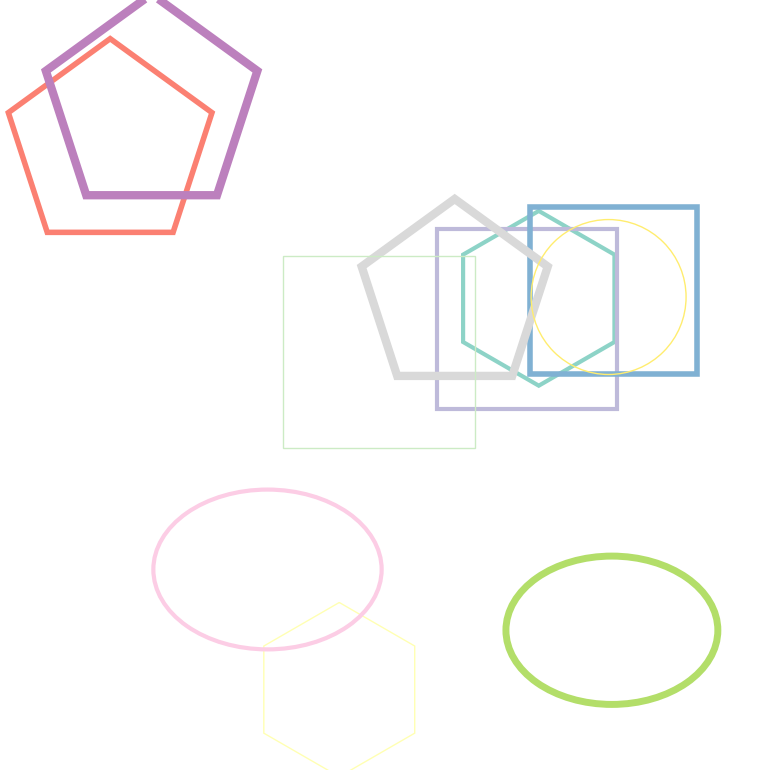[{"shape": "hexagon", "thickness": 1.5, "radius": 0.57, "center": [0.7, 0.613]}, {"shape": "hexagon", "thickness": 0.5, "radius": 0.57, "center": [0.441, 0.104]}, {"shape": "square", "thickness": 1.5, "radius": 0.58, "center": [0.684, 0.585]}, {"shape": "pentagon", "thickness": 2, "radius": 0.7, "center": [0.143, 0.811]}, {"shape": "square", "thickness": 2, "radius": 0.54, "center": [0.797, 0.623]}, {"shape": "oval", "thickness": 2.5, "radius": 0.69, "center": [0.795, 0.181]}, {"shape": "oval", "thickness": 1.5, "radius": 0.74, "center": [0.347, 0.26]}, {"shape": "pentagon", "thickness": 3, "radius": 0.64, "center": [0.591, 0.615]}, {"shape": "pentagon", "thickness": 3, "radius": 0.72, "center": [0.197, 0.863]}, {"shape": "square", "thickness": 0.5, "radius": 0.62, "center": [0.493, 0.542]}, {"shape": "circle", "thickness": 0.5, "radius": 0.5, "center": [0.79, 0.614]}]